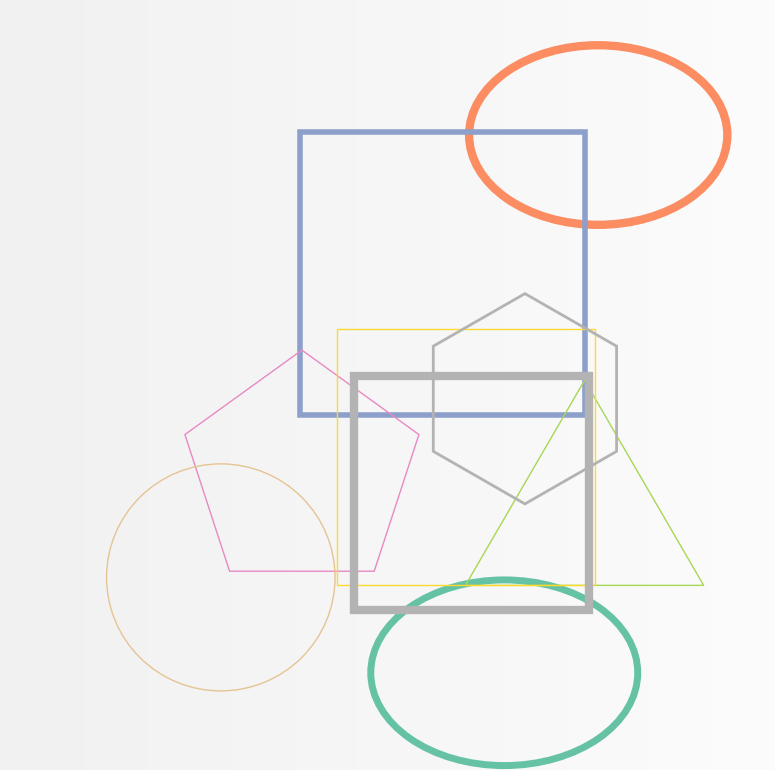[{"shape": "oval", "thickness": 2.5, "radius": 0.86, "center": [0.651, 0.126]}, {"shape": "oval", "thickness": 3, "radius": 0.83, "center": [0.772, 0.825]}, {"shape": "square", "thickness": 2, "radius": 0.92, "center": [0.571, 0.645]}, {"shape": "pentagon", "thickness": 0.5, "radius": 0.79, "center": [0.39, 0.387]}, {"shape": "triangle", "thickness": 0.5, "radius": 0.89, "center": [0.754, 0.329]}, {"shape": "square", "thickness": 0.5, "radius": 0.83, "center": [0.601, 0.406]}, {"shape": "circle", "thickness": 0.5, "radius": 0.74, "center": [0.285, 0.25]}, {"shape": "square", "thickness": 3, "radius": 0.76, "center": [0.608, 0.36]}, {"shape": "hexagon", "thickness": 1, "radius": 0.68, "center": [0.677, 0.482]}]